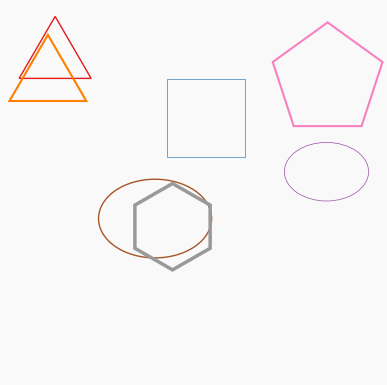[{"shape": "triangle", "thickness": 1, "radius": 0.54, "center": [0.142, 0.85]}, {"shape": "square", "thickness": 0.5, "radius": 0.5, "center": [0.532, 0.694]}, {"shape": "oval", "thickness": 0.5, "radius": 0.54, "center": [0.843, 0.554]}, {"shape": "triangle", "thickness": 1.5, "radius": 0.57, "center": [0.124, 0.795]}, {"shape": "oval", "thickness": 1, "radius": 0.73, "center": [0.4, 0.432]}, {"shape": "pentagon", "thickness": 1.5, "radius": 0.74, "center": [0.845, 0.793]}, {"shape": "hexagon", "thickness": 2.5, "radius": 0.56, "center": [0.445, 0.411]}]